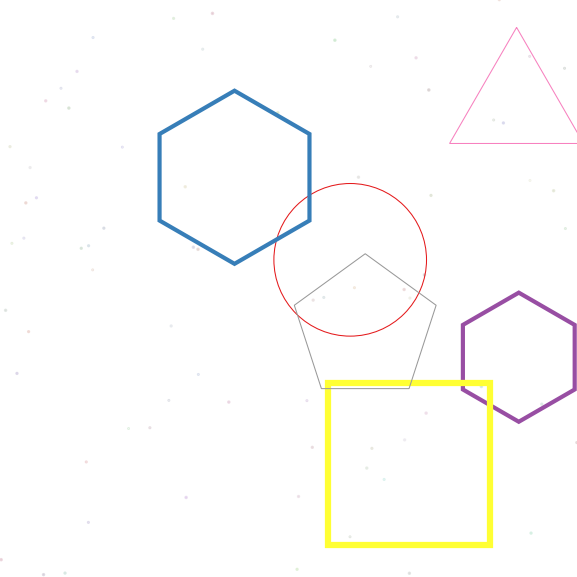[{"shape": "circle", "thickness": 0.5, "radius": 0.66, "center": [0.606, 0.549]}, {"shape": "hexagon", "thickness": 2, "radius": 0.75, "center": [0.406, 0.692]}, {"shape": "hexagon", "thickness": 2, "radius": 0.56, "center": [0.898, 0.381]}, {"shape": "square", "thickness": 3, "radius": 0.7, "center": [0.708, 0.196]}, {"shape": "triangle", "thickness": 0.5, "radius": 0.67, "center": [0.895, 0.818]}, {"shape": "pentagon", "thickness": 0.5, "radius": 0.65, "center": [0.632, 0.431]}]